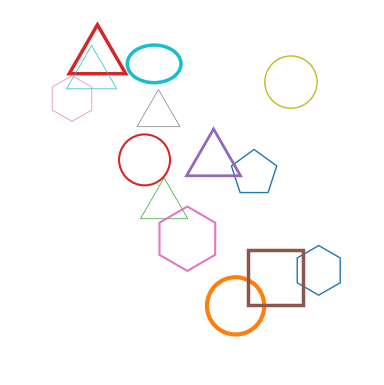[{"shape": "pentagon", "thickness": 1, "radius": 0.31, "center": [0.66, 0.55]}, {"shape": "hexagon", "thickness": 1, "radius": 0.32, "center": [0.828, 0.298]}, {"shape": "circle", "thickness": 3, "radius": 0.37, "center": [0.612, 0.206]}, {"shape": "triangle", "thickness": 0.5, "radius": 0.35, "center": [0.426, 0.467]}, {"shape": "circle", "thickness": 1.5, "radius": 0.33, "center": [0.376, 0.585]}, {"shape": "triangle", "thickness": 2.5, "radius": 0.42, "center": [0.253, 0.851]}, {"shape": "triangle", "thickness": 2, "radius": 0.4, "center": [0.555, 0.584]}, {"shape": "square", "thickness": 2.5, "radius": 0.36, "center": [0.716, 0.279]}, {"shape": "hexagon", "thickness": 1.5, "radius": 0.42, "center": [0.487, 0.38]}, {"shape": "hexagon", "thickness": 0.5, "radius": 0.3, "center": [0.187, 0.744]}, {"shape": "triangle", "thickness": 0.5, "radius": 0.32, "center": [0.412, 0.703]}, {"shape": "circle", "thickness": 1, "radius": 0.34, "center": [0.756, 0.787]}, {"shape": "triangle", "thickness": 0.5, "radius": 0.38, "center": [0.238, 0.807]}, {"shape": "oval", "thickness": 2.5, "radius": 0.35, "center": [0.4, 0.834]}]